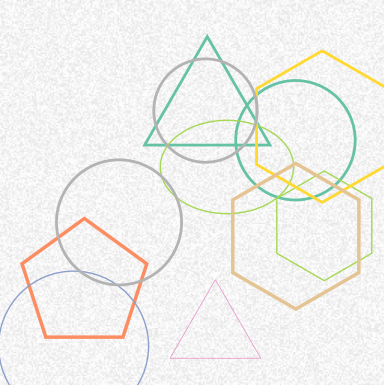[{"shape": "circle", "thickness": 2, "radius": 0.78, "center": [0.767, 0.636]}, {"shape": "triangle", "thickness": 2, "radius": 0.94, "center": [0.538, 0.717]}, {"shape": "pentagon", "thickness": 2.5, "radius": 0.85, "center": [0.219, 0.262]}, {"shape": "circle", "thickness": 1, "radius": 0.97, "center": [0.191, 0.101]}, {"shape": "triangle", "thickness": 0.5, "radius": 0.68, "center": [0.559, 0.138]}, {"shape": "oval", "thickness": 1, "radius": 0.87, "center": [0.59, 0.566]}, {"shape": "hexagon", "thickness": 1, "radius": 0.71, "center": [0.842, 0.413]}, {"shape": "hexagon", "thickness": 2, "radius": 0.98, "center": [0.837, 0.671]}, {"shape": "hexagon", "thickness": 2.5, "radius": 0.95, "center": [0.768, 0.386]}, {"shape": "circle", "thickness": 2, "radius": 0.81, "center": [0.309, 0.422]}, {"shape": "circle", "thickness": 2, "radius": 0.67, "center": [0.534, 0.713]}]